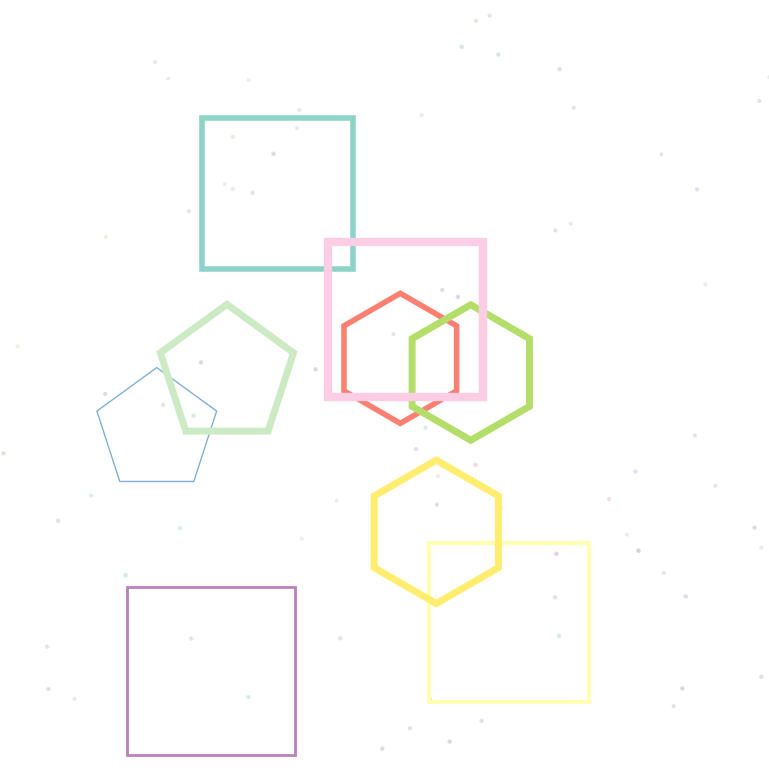[{"shape": "square", "thickness": 2, "radius": 0.49, "center": [0.36, 0.748]}, {"shape": "square", "thickness": 1.5, "radius": 0.52, "center": [0.661, 0.191]}, {"shape": "hexagon", "thickness": 2, "radius": 0.42, "center": [0.52, 0.535]}, {"shape": "pentagon", "thickness": 0.5, "radius": 0.41, "center": [0.204, 0.441]}, {"shape": "hexagon", "thickness": 2.5, "radius": 0.44, "center": [0.611, 0.516]}, {"shape": "square", "thickness": 3, "radius": 0.5, "center": [0.527, 0.585]}, {"shape": "square", "thickness": 1, "radius": 0.55, "center": [0.274, 0.129]}, {"shape": "pentagon", "thickness": 2.5, "radius": 0.45, "center": [0.295, 0.514]}, {"shape": "hexagon", "thickness": 2.5, "radius": 0.47, "center": [0.567, 0.309]}]